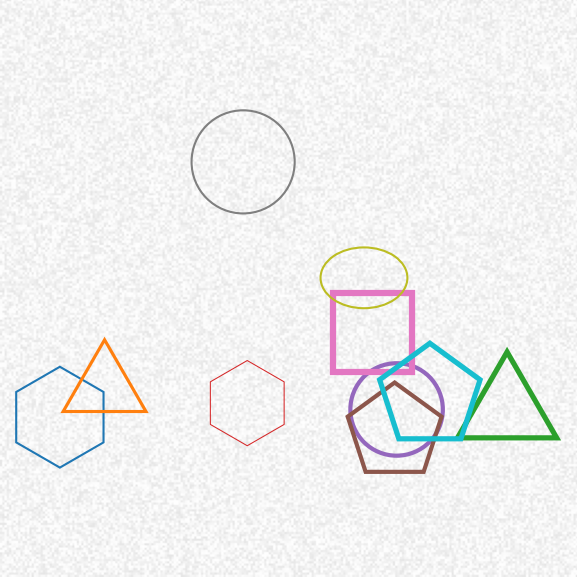[{"shape": "hexagon", "thickness": 1, "radius": 0.44, "center": [0.104, 0.277]}, {"shape": "triangle", "thickness": 1.5, "radius": 0.41, "center": [0.181, 0.328]}, {"shape": "triangle", "thickness": 2.5, "radius": 0.5, "center": [0.878, 0.291]}, {"shape": "hexagon", "thickness": 0.5, "radius": 0.37, "center": [0.428, 0.301]}, {"shape": "circle", "thickness": 2, "radius": 0.4, "center": [0.687, 0.29]}, {"shape": "pentagon", "thickness": 2, "radius": 0.43, "center": [0.683, 0.251]}, {"shape": "square", "thickness": 3, "radius": 0.34, "center": [0.645, 0.424]}, {"shape": "circle", "thickness": 1, "radius": 0.45, "center": [0.421, 0.719]}, {"shape": "oval", "thickness": 1, "radius": 0.38, "center": [0.63, 0.518]}, {"shape": "pentagon", "thickness": 2.5, "radius": 0.46, "center": [0.744, 0.313]}]